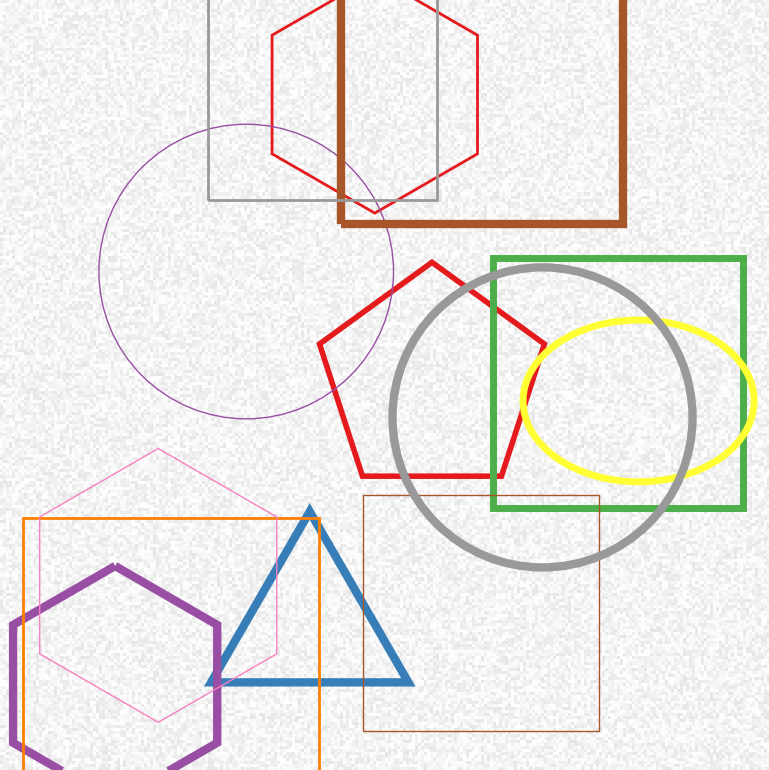[{"shape": "pentagon", "thickness": 2, "radius": 0.77, "center": [0.561, 0.506]}, {"shape": "hexagon", "thickness": 1, "radius": 0.77, "center": [0.487, 0.877]}, {"shape": "triangle", "thickness": 3, "radius": 0.74, "center": [0.402, 0.188]}, {"shape": "square", "thickness": 2.5, "radius": 0.81, "center": [0.803, 0.502]}, {"shape": "hexagon", "thickness": 3, "radius": 0.77, "center": [0.15, 0.112]}, {"shape": "circle", "thickness": 0.5, "radius": 0.96, "center": [0.32, 0.647]}, {"shape": "square", "thickness": 1, "radius": 0.96, "center": [0.222, 0.134]}, {"shape": "oval", "thickness": 2.5, "radius": 0.75, "center": [0.829, 0.479]}, {"shape": "square", "thickness": 0.5, "radius": 0.76, "center": [0.625, 0.204]}, {"shape": "square", "thickness": 3, "radius": 0.91, "center": [0.626, 0.892]}, {"shape": "hexagon", "thickness": 0.5, "radius": 0.89, "center": [0.205, 0.24]}, {"shape": "circle", "thickness": 3, "radius": 0.97, "center": [0.705, 0.458]}, {"shape": "square", "thickness": 1, "radius": 0.74, "center": [0.419, 0.889]}]